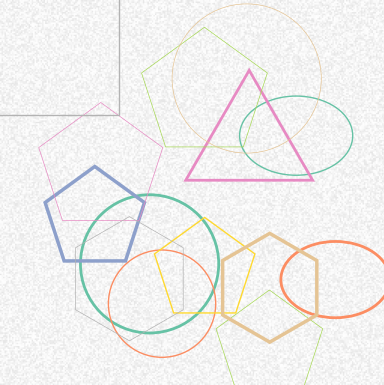[{"shape": "oval", "thickness": 1, "radius": 0.73, "center": [0.769, 0.648]}, {"shape": "circle", "thickness": 2, "radius": 0.9, "center": [0.389, 0.315]}, {"shape": "oval", "thickness": 2, "radius": 0.71, "center": [0.871, 0.274]}, {"shape": "circle", "thickness": 1, "radius": 0.7, "center": [0.421, 0.211]}, {"shape": "pentagon", "thickness": 2.5, "radius": 0.68, "center": [0.246, 0.432]}, {"shape": "triangle", "thickness": 2, "radius": 0.95, "center": [0.647, 0.627]}, {"shape": "pentagon", "thickness": 0.5, "radius": 0.85, "center": [0.262, 0.564]}, {"shape": "pentagon", "thickness": 0.5, "radius": 0.73, "center": [0.7, 0.101]}, {"shape": "pentagon", "thickness": 0.5, "radius": 0.86, "center": [0.531, 0.757]}, {"shape": "pentagon", "thickness": 1, "radius": 0.69, "center": [0.532, 0.298]}, {"shape": "hexagon", "thickness": 2.5, "radius": 0.71, "center": [0.701, 0.253]}, {"shape": "circle", "thickness": 0.5, "radius": 0.97, "center": [0.641, 0.796]}, {"shape": "hexagon", "thickness": 0.5, "radius": 0.81, "center": [0.336, 0.276]}, {"shape": "square", "thickness": 1, "radius": 0.92, "center": [0.124, 0.886]}]